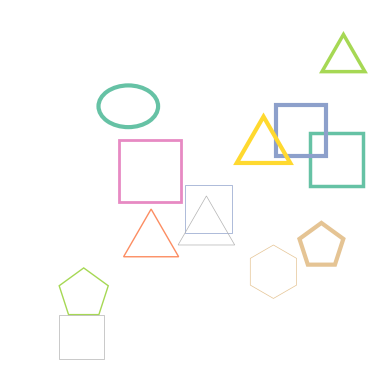[{"shape": "oval", "thickness": 3, "radius": 0.39, "center": [0.333, 0.724]}, {"shape": "square", "thickness": 2.5, "radius": 0.35, "center": [0.873, 0.586]}, {"shape": "triangle", "thickness": 1, "radius": 0.41, "center": [0.393, 0.374]}, {"shape": "square", "thickness": 0.5, "radius": 0.31, "center": [0.542, 0.457]}, {"shape": "square", "thickness": 3, "radius": 0.33, "center": [0.782, 0.661]}, {"shape": "square", "thickness": 2, "radius": 0.4, "center": [0.39, 0.555]}, {"shape": "triangle", "thickness": 2.5, "radius": 0.32, "center": [0.892, 0.846]}, {"shape": "pentagon", "thickness": 1, "radius": 0.34, "center": [0.217, 0.237]}, {"shape": "triangle", "thickness": 3, "radius": 0.4, "center": [0.684, 0.617]}, {"shape": "pentagon", "thickness": 3, "radius": 0.3, "center": [0.835, 0.361]}, {"shape": "hexagon", "thickness": 0.5, "radius": 0.35, "center": [0.71, 0.294]}, {"shape": "triangle", "thickness": 0.5, "radius": 0.42, "center": [0.536, 0.406]}, {"shape": "square", "thickness": 0.5, "radius": 0.29, "center": [0.212, 0.124]}]